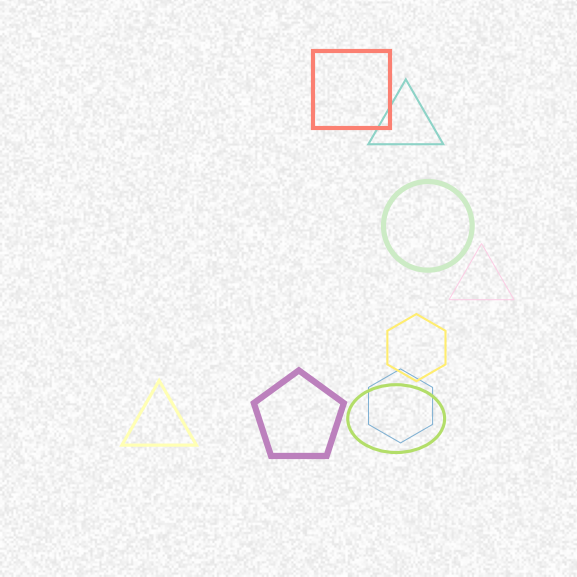[{"shape": "triangle", "thickness": 1, "radius": 0.37, "center": [0.703, 0.787]}, {"shape": "triangle", "thickness": 1.5, "radius": 0.37, "center": [0.276, 0.266]}, {"shape": "square", "thickness": 2, "radius": 0.33, "center": [0.609, 0.845]}, {"shape": "hexagon", "thickness": 0.5, "radius": 0.32, "center": [0.694, 0.296]}, {"shape": "oval", "thickness": 1.5, "radius": 0.42, "center": [0.686, 0.274]}, {"shape": "triangle", "thickness": 0.5, "radius": 0.32, "center": [0.834, 0.513]}, {"shape": "pentagon", "thickness": 3, "radius": 0.41, "center": [0.517, 0.276]}, {"shape": "circle", "thickness": 2.5, "radius": 0.38, "center": [0.741, 0.608]}, {"shape": "hexagon", "thickness": 1, "radius": 0.29, "center": [0.721, 0.397]}]